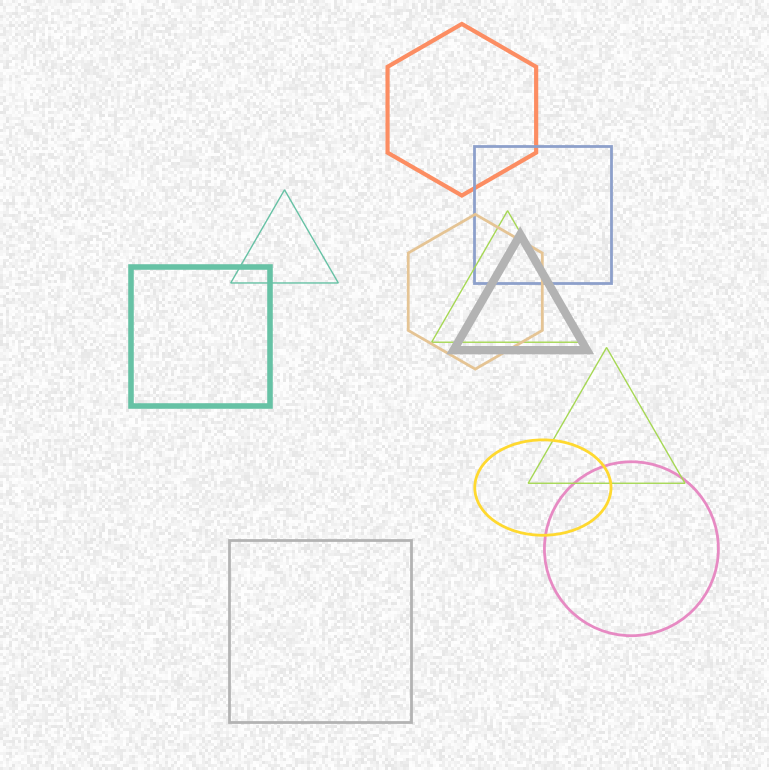[{"shape": "square", "thickness": 2, "radius": 0.45, "center": [0.26, 0.563]}, {"shape": "triangle", "thickness": 0.5, "radius": 0.4, "center": [0.369, 0.673]}, {"shape": "hexagon", "thickness": 1.5, "radius": 0.56, "center": [0.6, 0.857]}, {"shape": "square", "thickness": 1, "radius": 0.44, "center": [0.705, 0.722]}, {"shape": "circle", "thickness": 1, "radius": 0.56, "center": [0.82, 0.287]}, {"shape": "triangle", "thickness": 0.5, "radius": 0.57, "center": [0.659, 0.612]}, {"shape": "triangle", "thickness": 0.5, "radius": 0.59, "center": [0.788, 0.431]}, {"shape": "oval", "thickness": 1, "radius": 0.44, "center": [0.705, 0.367]}, {"shape": "hexagon", "thickness": 1, "radius": 0.5, "center": [0.617, 0.621]}, {"shape": "square", "thickness": 1, "radius": 0.59, "center": [0.416, 0.18]}, {"shape": "triangle", "thickness": 3, "radius": 0.5, "center": [0.676, 0.595]}]